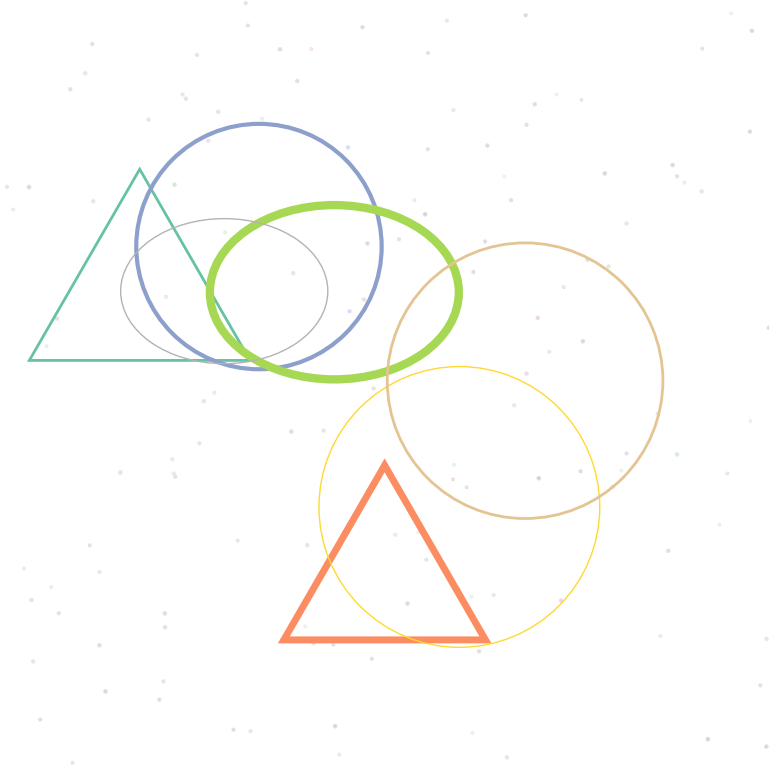[{"shape": "triangle", "thickness": 1, "radius": 0.83, "center": [0.181, 0.615]}, {"shape": "triangle", "thickness": 2.5, "radius": 0.76, "center": [0.5, 0.245]}, {"shape": "circle", "thickness": 1.5, "radius": 0.8, "center": [0.336, 0.68]}, {"shape": "oval", "thickness": 3, "radius": 0.81, "center": [0.434, 0.62]}, {"shape": "circle", "thickness": 0.5, "radius": 0.91, "center": [0.597, 0.342]}, {"shape": "circle", "thickness": 1, "radius": 0.89, "center": [0.682, 0.506]}, {"shape": "oval", "thickness": 0.5, "radius": 0.67, "center": [0.291, 0.622]}]